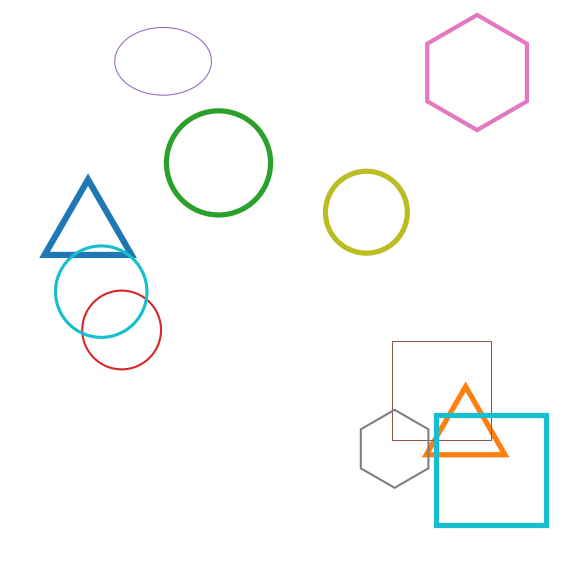[{"shape": "triangle", "thickness": 3, "radius": 0.43, "center": [0.152, 0.601]}, {"shape": "triangle", "thickness": 2.5, "radius": 0.39, "center": [0.806, 0.251]}, {"shape": "circle", "thickness": 2.5, "radius": 0.45, "center": [0.378, 0.717]}, {"shape": "circle", "thickness": 1, "radius": 0.34, "center": [0.211, 0.428]}, {"shape": "oval", "thickness": 0.5, "radius": 0.42, "center": [0.282, 0.893]}, {"shape": "square", "thickness": 0.5, "radius": 0.43, "center": [0.764, 0.323]}, {"shape": "hexagon", "thickness": 2, "radius": 0.5, "center": [0.826, 0.874]}, {"shape": "hexagon", "thickness": 1, "radius": 0.34, "center": [0.683, 0.222]}, {"shape": "circle", "thickness": 2.5, "radius": 0.35, "center": [0.634, 0.632]}, {"shape": "circle", "thickness": 1.5, "radius": 0.4, "center": [0.175, 0.494]}, {"shape": "square", "thickness": 2.5, "radius": 0.48, "center": [0.85, 0.186]}]